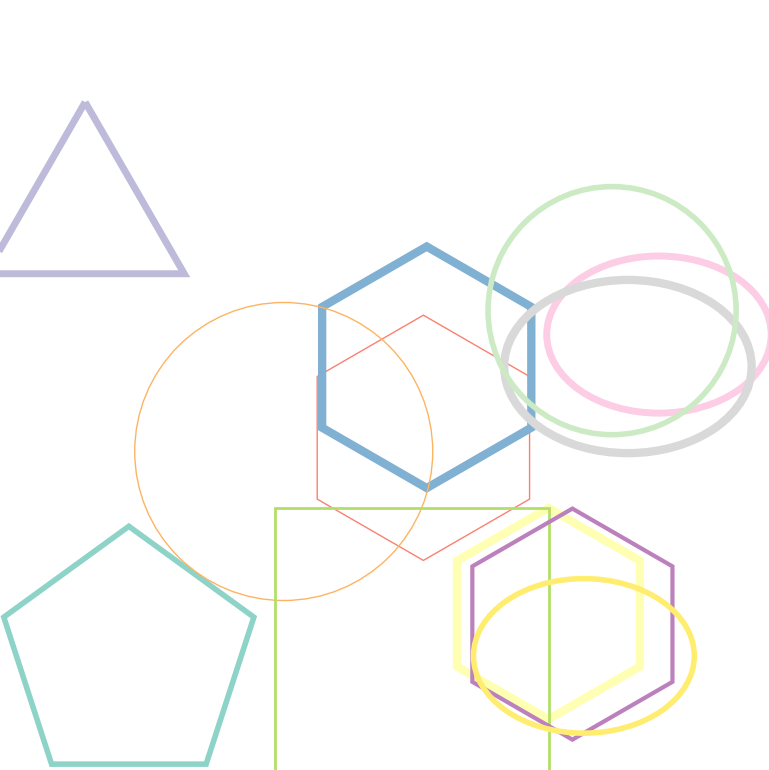[{"shape": "pentagon", "thickness": 2, "radius": 0.85, "center": [0.167, 0.146]}, {"shape": "hexagon", "thickness": 3, "radius": 0.69, "center": [0.712, 0.203]}, {"shape": "triangle", "thickness": 2.5, "radius": 0.74, "center": [0.111, 0.719]}, {"shape": "hexagon", "thickness": 0.5, "radius": 0.8, "center": [0.55, 0.431]}, {"shape": "hexagon", "thickness": 3, "radius": 0.78, "center": [0.554, 0.523]}, {"shape": "circle", "thickness": 0.5, "radius": 0.97, "center": [0.368, 0.414]}, {"shape": "square", "thickness": 1, "radius": 0.89, "center": [0.535, 0.163]}, {"shape": "oval", "thickness": 2.5, "radius": 0.73, "center": [0.856, 0.565]}, {"shape": "oval", "thickness": 3, "radius": 0.8, "center": [0.815, 0.524]}, {"shape": "hexagon", "thickness": 1.5, "radius": 0.75, "center": [0.743, 0.189]}, {"shape": "circle", "thickness": 2, "radius": 0.81, "center": [0.795, 0.597]}, {"shape": "oval", "thickness": 2, "radius": 0.72, "center": [0.758, 0.148]}]